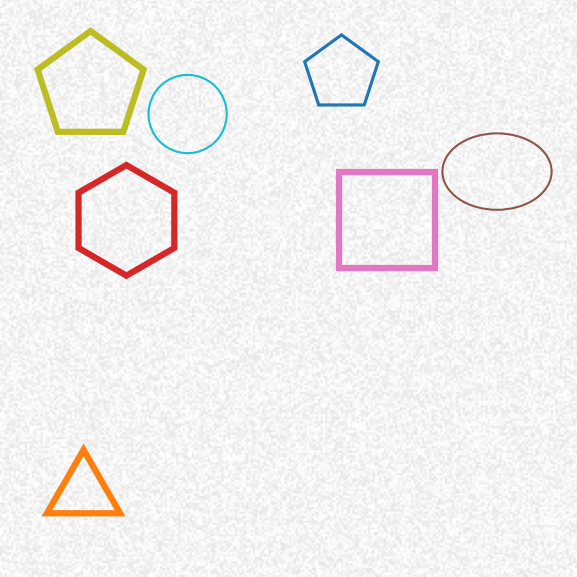[{"shape": "pentagon", "thickness": 1.5, "radius": 0.34, "center": [0.591, 0.872]}, {"shape": "triangle", "thickness": 3, "radius": 0.37, "center": [0.145, 0.147]}, {"shape": "hexagon", "thickness": 3, "radius": 0.48, "center": [0.219, 0.618]}, {"shape": "oval", "thickness": 1, "radius": 0.47, "center": [0.861, 0.702]}, {"shape": "square", "thickness": 3, "radius": 0.42, "center": [0.67, 0.617]}, {"shape": "pentagon", "thickness": 3, "radius": 0.48, "center": [0.157, 0.849]}, {"shape": "circle", "thickness": 1, "radius": 0.34, "center": [0.325, 0.802]}]